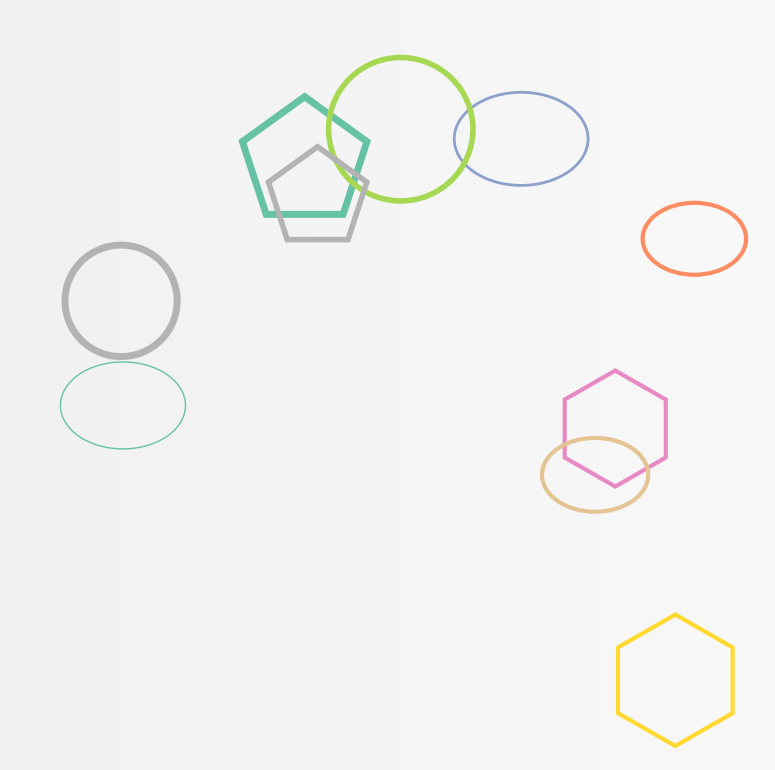[{"shape": "pentagon", "thickness": 2.5, "radius": 0.42, "center": [0.393, 0.79]}, {"shape": "oval", "thickness": 0.5, "radius": 0.4, "center": [0.159, 0.473]}, {"shape": "oval", "thickness": 1.5, "radius": 0.33, "center": [0.896, 0.69]}, {"shape": "oval", "thickness": 1, "radius": 0.43, "center": [0.672, 0.82]}, {"shape": "hexagon", "thickness": 1.5, "radius": 0.38, "center": [0.794, 0.443]}, {"shape": "circle", "thickness": 2, "radius": 0.47, "center": [0.517, 0.832]}, {"shape": "hexagon", "thickness": 1.5, "radius": 0.43, "center": [0.871, 0.117]}, {"shape": "oval", "thickness": 1.5, "radius": 0.34, "center": [0.768, 0.383]}, {"shape": "circle", "thickness": 2.5, "radius": 0.36, "center": [0.156, 0.609]}, {"shape": "pentagon", "thickness": 2, "radius": 0.33, "center": [0.41, 0.743]}]